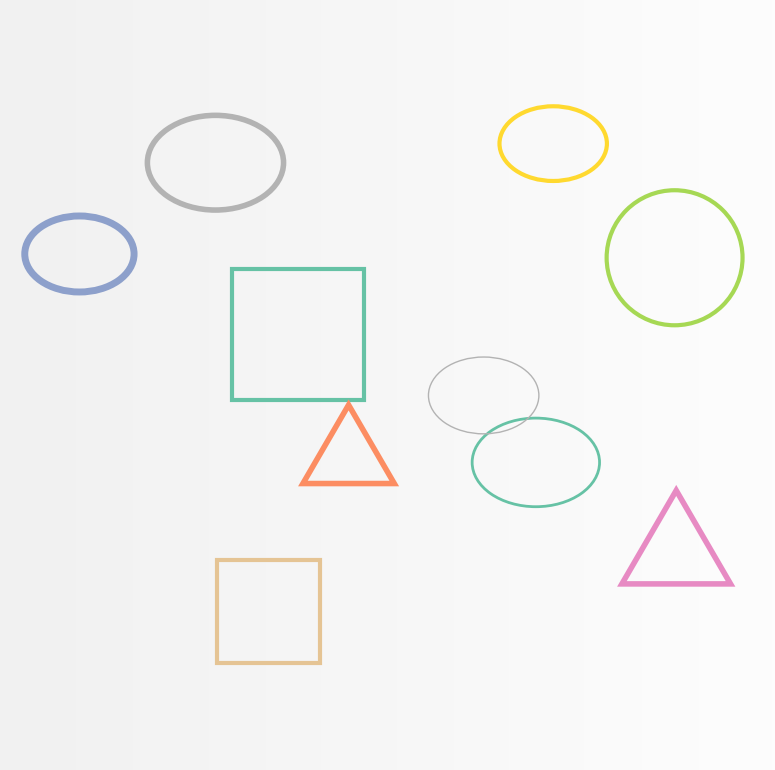[{"shape": "square", "thickness": 1.5, "radius": 0.43, "center": [0.385, 0.566]}, {"shape": "oval", "thickness": 1, "radius": 0.41, "center": [0.691, 0.399]}, {"shape": "triangle", "thickness": 2, "radius": 0.34, "center": [0.45, 0.406]}, {"shape": "oval", "thickness": 2.5, "radius": 0.35, "center": [0.102, 0.67]}, {"shape": "triangle", "thickness": 2, "radius": 0.4, "center": [0.873, 0.282]}, {"shape": "circle", "thickness": 1.5, "radius": 0.44, "center": [0.87, 0.665]}, {"shape": "oval", "thickness": 1.5, "radius": 0.35, "center": [0.714, 0.813]}, {"shape": "square", "thickness": 1.5, "radius": 0.33, "center": [0.347, 0.206]}, {"shape": "oval", "thickness": 0.5, "radius": 0.36, "center": [0.624, 0.486]}, {"shape": "oval", "thickness": 2, "radius": 0.44, "center": [0.278, 0.789]}]